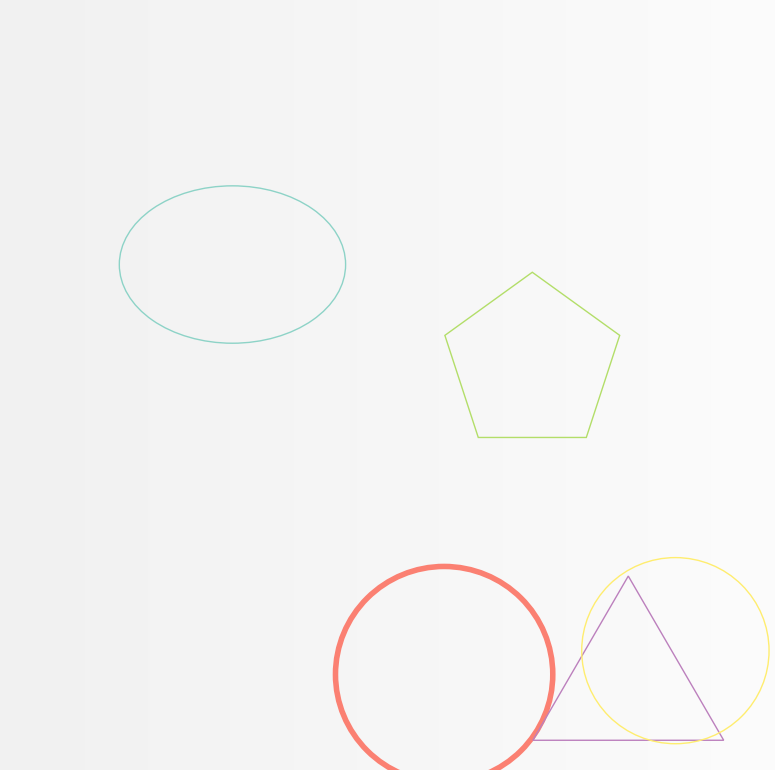[{"shape": "oval", "thickness": 0.5, "radius": 0.73, "center": [0.3, 0.656]}, {"shape": "circle", "thickness": 2, "radius": 0.7, "center": [0.573, 0.124]}, {"shape": "pentagon", "thickness": 0.5, "radius": 0.59, "center": [0.687, 0.528]}, {"shape": "triangle", "thickness": 0.5, "radius": 0.71, "center": [0.811, 0.11]}, {"shape": "circle", "thickness": 0.5, "radius": 0.6, "center": [0.871, 0.155]}]